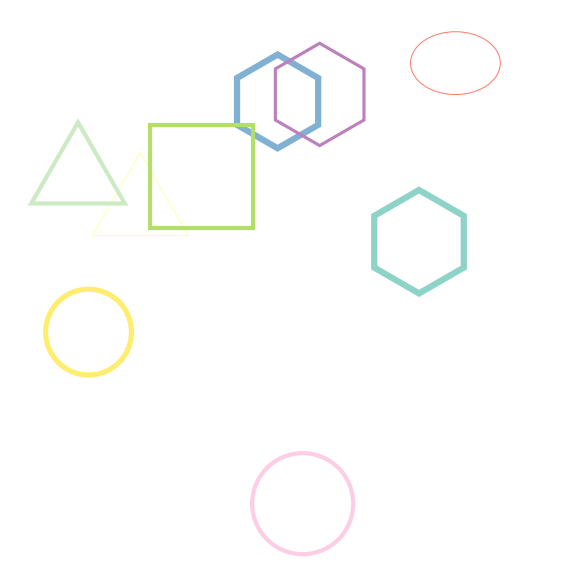[{"shape": "hexagon", "thickness": 3, "radius": 0.45, "center": [0.726, 0.581]}, {"shape": "triangle", "thickness": 0.5, "radius": 0.48, "center": [0.243, 0.639]}, {"shape": "oval", "thickness": 0.5, "radius": 0.39, "center": [0.789, 0.89]}, {"shape": "hexagon", "thickness": 3, "radius": 0.41, "center": [0.481, 0.824]}, {"shape": "square", "thickness": 2, "radius": 0.45, "center": [0.348, 0.694]}, {"shape": "circle", "thickness": 2, "radius": 0.44, "center": [0.524, 0.127]}, {"shape": "hexagon", "thickness": 1.5, "radius": 0.44, "center": [0.554, 0.836]}, {"shape": "triangle", "thickness": 2, "radius": 0.47, "center": [0.135, 0.694]}, {"shape": "circle", "thickness": 2.5, "radius": 0.37, "center": [0.153, 0.424]}]